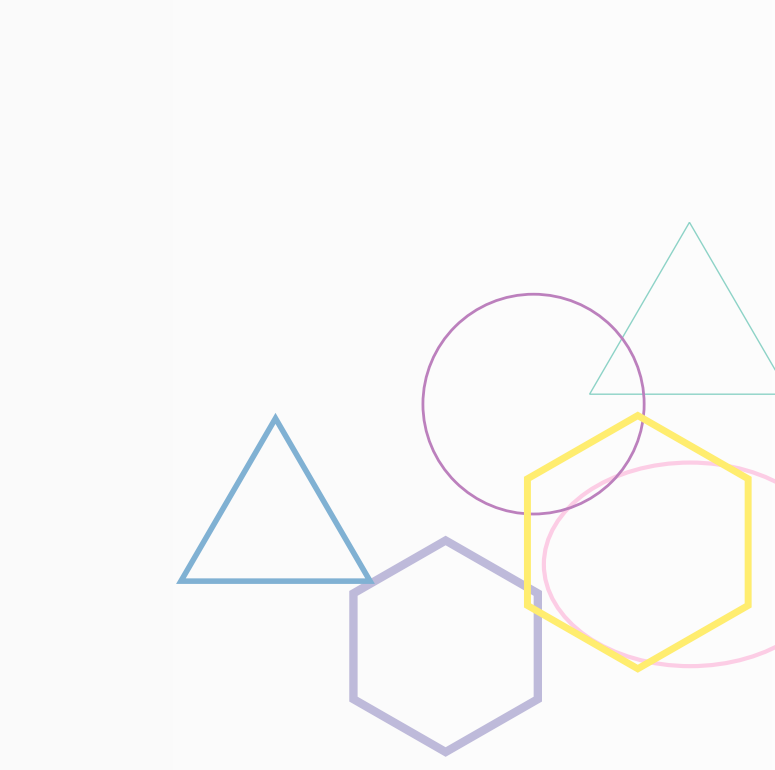[{"shape": "triangle", "thickness": 0.5, "radius": 0.74, "center": [0.89, 0.562]}, {"shape": "hexagon", "thickness": 3, "radius": 0.69, "center": [0.575, 0.161]}, {"shape": "triangle", "thickness": 2, "radius": 0.7, "center": [0.355, 0.316]}, {"shape": "oval", "thickness": 1.5, "radius": 0.94, "center": [0.891, 0.267]}, {"shape": "circle", "thickness": 1, "radius": 0.71, "center": [0.688, 0.475]}, {"shape": "hexagon", "thickness": 2.5, "radius": 0.82, "center": [0.823, 0.296]}]